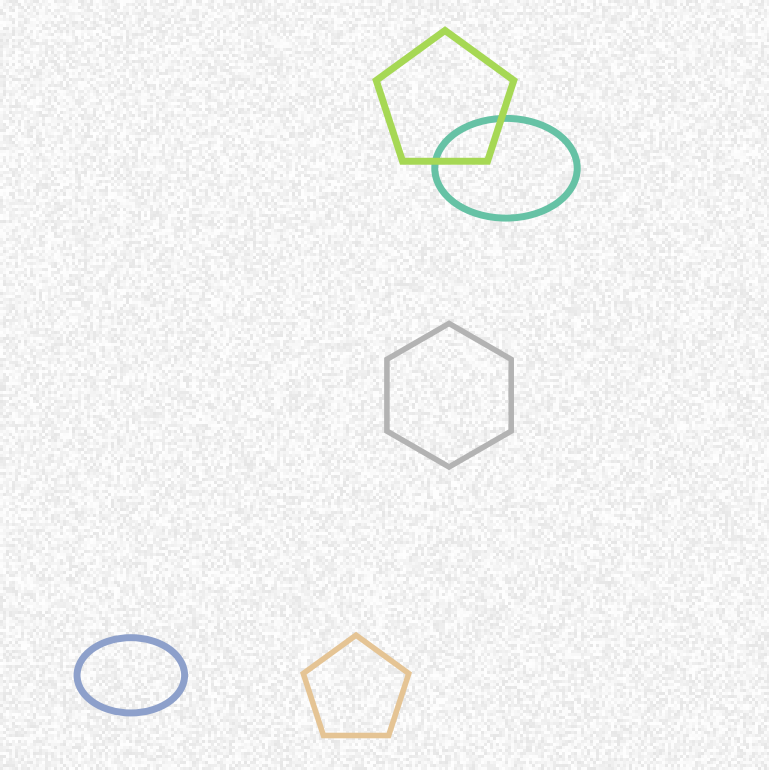[{"shape": "oval", "thickness": 2.5, "radius": 0.46, "center": [0.657, 0.782]}, {"shape": "oval", "thickness": 2.5, "radius": 0.35, "center": [0.17, 0.123]}, {"shape": "pentagon", "thickness": 2.5, "radius": 0.47, "center": [0.578, 0.867]}, {"shape": "pentagon", "thickness": 2, "radius": 0.36, "center": [0.462, 0.103]}, {"shape": "hexagon", "thickness": 2, "radius": 0.47, "center": [0.583, 0.487]}]